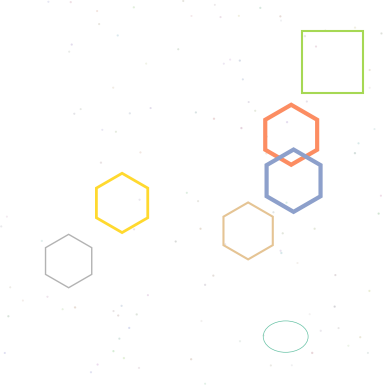[{"shape": "oval", "thickness": 0.5, "radius": 0.29, "center": [0.742, 0.126]}, {"shape": "hexagon", "thickness": 3, "radius": 0.39, "center": [0.756, 0.65]}, {"shape": "hexagon", "thickness": 3, "radius": 0.4, "center": [0.763, 0.531]}, {"shape": "square", "thickness": 1.5, "radius": 0.4, "center": [0.864, 0.84]}, {"shape": "hexagon", "thickness": 2, "radius": 0.39, "center": [0.317, 0.473]}, {"shape": "hexagon", "thickness": 1.5, "radius": 0.37, "center": [0.644, 0.4]}, {"shape": "hexagon", "thickness": 1, "radius": 0.35, "center": [0.178, 0.322]}]